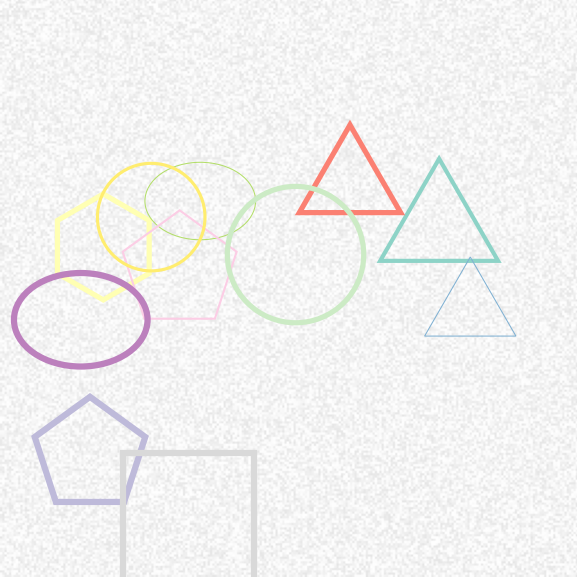[{"shape": "triangle", "thickness": 2, "radius": 0.59, "center": [0.76, 0.606]}, {"shape": "hexagon", "thickness": 2.5, "radius": 0.46, "center": [0.179, 0.572]}, {"shape": "pentagon", "thickness": 3, "radius": 0.5, "center": [0.156, 0.211]}, {"shape": "triangle", "thickness": 2.5, "radius": 0.51, "center": [0.606, 0.682]}, {"shape": "triangle", "thickness": 0.5, "radius": 0.46, "center": [0.814, 0.463]}, {"shape": "oval", "thickness": 0.5, "radius": 0.48, "center": [0.347, 0.651]}, {"shape": "pentagon", "thickness": 1, "radius": 0.52, "center": [0.311, 0.531]}, {"shape": "square", "thickness": 3, "radius": 0.57, "center": [0.327, 0.101]}, {"shape": "oval", "thickness": 3, "radius": 0.58, "center": [0.14, 0.445]}, {"shape": "circle", "thickness": 2.5, "radius": 0.59, "center": [0.512, 0.558]}, {"shape": "circle", "thickness": 1.5, "radius": 0.47, "center": [0.262, 0.623]}]